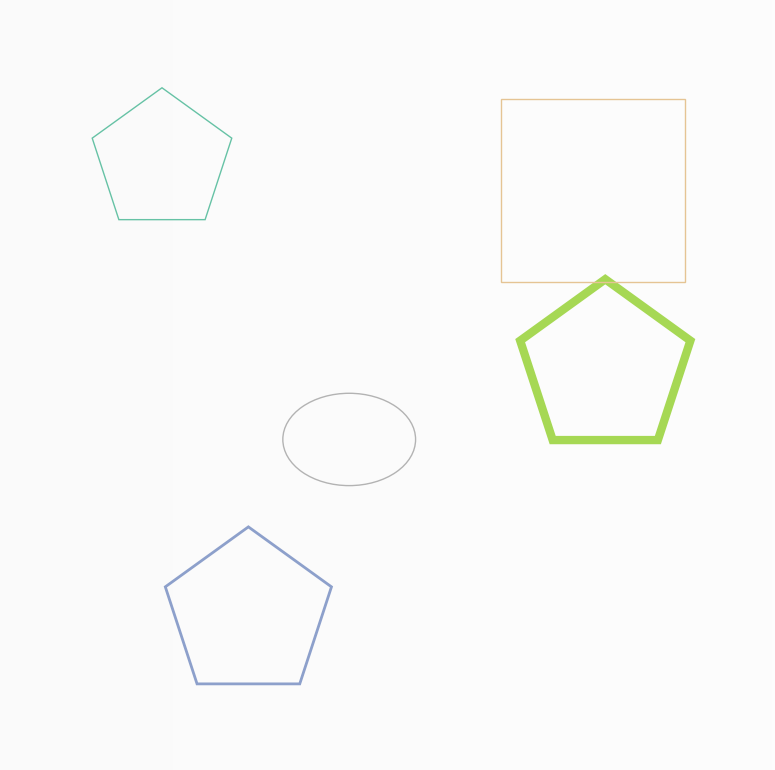[{"shape": "pentagon", "thickness": 0.5, "radius": 0.47, "center": [0.209, 0.791]}, {"shape": "pentagon", "thickness": 1, "radius": 0.56, "center": [0.321, 0.203]}, {"shape": "pentagon", "thickness": 3, "radius": 0.58, "center": [0.781, 0.522]}, {"shape": "square", "thickness": 0.5, "radius": 0.59, "center": [0.765, 0.752]}, {"shape": "oval", "thickness": 0.5, "radius": 0.43, "center": [0.451, 0.429]}]